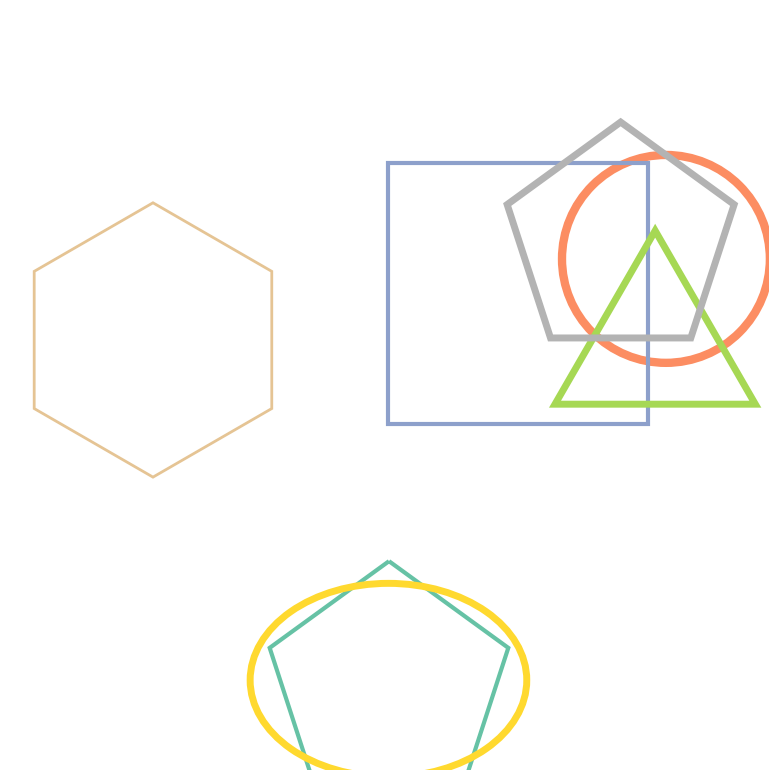[{"shape": "pentagon", "thickness": 1.5, "radius": 0.81, "center": [0.505, 0.108]}, {"shape": "circle", "thickness": 3, "radius": 0.67, "center": [0.865, 0.664]}, {"shape": "square", "thickness": 1.5, "radius": 0.84, "center": [0.673, 0.619]}, {"shape": "triangle", "thickness": 2.5, "radius": 0.75, "center": [0.851, 0.55]}, {"shape": "oval", "thickness": 2.5, "radius": 0.9, "center": [0.504, 0.117]}, {"shape": "hexagon", "thickness": 1, "radius": 0.89, "center": [0.199, 0.558]}, {"shape": "pentagon", "thickness": 2.5, "radius": 0.77, "center": [0.806, 0.686]}]